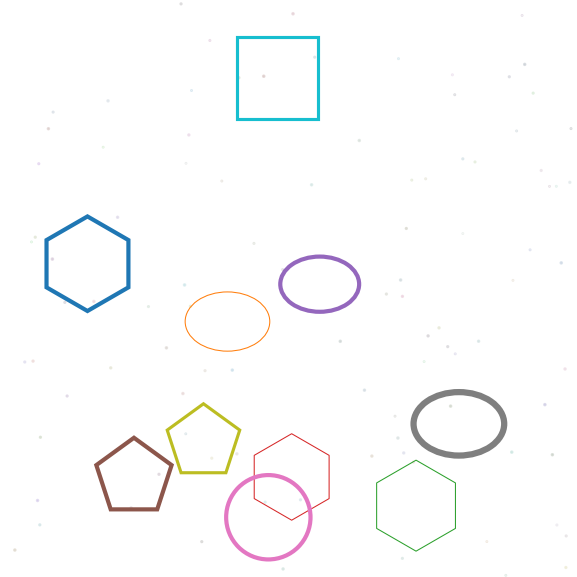[{"shape": "hexagon", "thickness": 2, "radius": 0.41, "center": [0.151, 0.542]}, {"shape": "oval", "thickness": 0.5, "radius": 0.37, "center": [0.394, 0.442]}, {"shape": "hexagon", "thickness": 0.5, "radius": 0.39, "center": [0.72, 0.124]}, {"shape": "hexagon", "thickness": 0.5, "radius": 0.37, "center": [0.505, 0.173]}, {"shape": "oval", "thickness": 2, "radius": 0.34, "center": [0.554, 0.507]}, {"shape": "pentagon", "thickness": 2, "radius": 0.34, "center": [0.232, 0.173]}, {"shape": "circle", "thickness": 2, "radius": 0.37, "center": [0.465, 0.103]}, {"shape": "oval", "thickness": 3, "radius": 0.39, "center": [0.795, 0.265]}, {"shape": "pentagon", "thickness": 1.5, "radius": 0.33, "center": [0.352, 0.234]}, {"shape": "square", "thickness": 1.5, "radius": 0.35, "center": [0.48, 0.864]}]